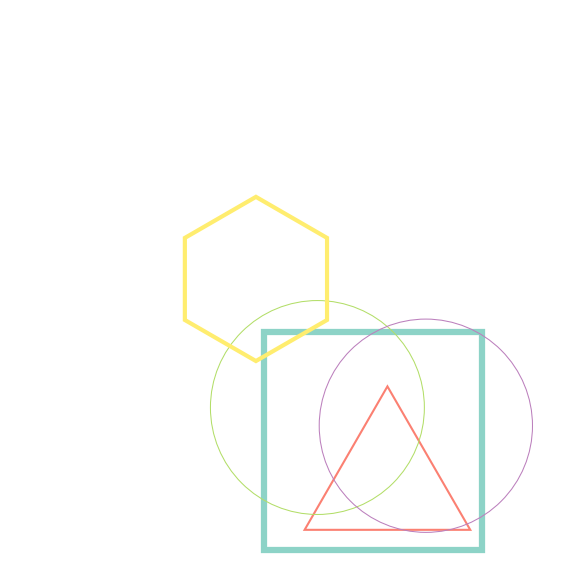[{"shape": "square", "thickness": 3, "radius": 0.94, "center": [0.646, 0.236]}, {"shape": "triangle", "thickness": 1, "radius": 0.83, "center": [0.671, 0.164]}, {"shape": "circle", "thickness": 0.5, "radius": 0.93, "center": [0.55, 0.293]}, {"shape": "circle", "thickness": 0.5, "radius": 0.92, "center": [0.737, 0.262]}, {"shape": "hexagon", "thickness": 2, "radius": 0.71, "center": [0.443, 0.516]}]